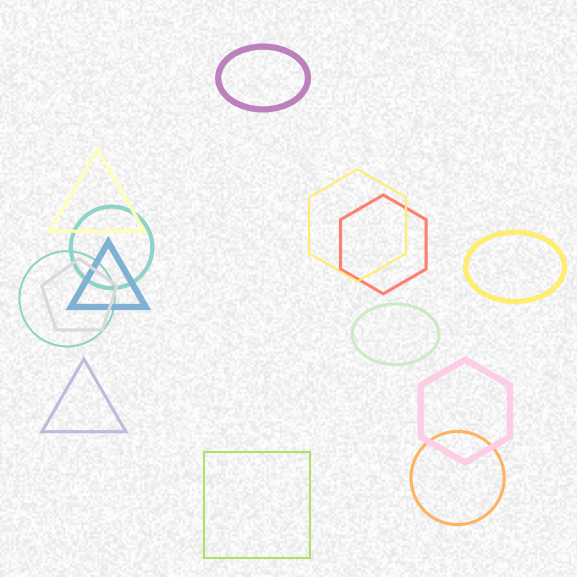[{"shape": "circle", "thickness": 1, "radius": 0.41, "center": [0.116, 0.482]}, {"shape": "circle", "thickness": 2, "radius": 0.35, "center": [0.193, 0.571]}, {"shape": "triangle", "thickness": 1.5, "radius": 0.47, "center": [0.168, 0.646]}, {"shape": "triangle", "thickness": 1.5, "radius": 0.42, "center": [0.145, 0.294]}, {"shape": "hexagon", "thickness": 1.5, "radius": 0.43, "center": [0.664, 0.576]}, {"shape": "triangle", "thickness": 3, "radius": 0.37, "center": [0.188, 0.505]}, {"shape": "circle", "thickness": 1.5, "radius": 0.4, "center": [0.792, 0.171]}, {"shape": "square", "thickness": 1, "radius": 0.46, "center": [0.445, 0.124]}, {"shape": "hexagon", "thickness": 3, "radius": 0.45, "center": [0.806, 0.287]}, {"shape": "pentagon", "thickness": 1.5, "radius": 0.34, "center": [0.137, 0.483]}, {"shape": "oval", "thickness": 3, "radius": 0.39, "center": [0.456, 0.864]}, {"shape": "oval", "thickness": 1.5, "radius": 0.37, "center": [0.685, 0.42]}, {"shape": "oval", "thickness": 2.5, "radius": 0.43, "center": [0.892, 0.537]}, {"shape": "hexagon", "thickness": 1, "radius": 0.49, "center": [0.619, 0.609]}]